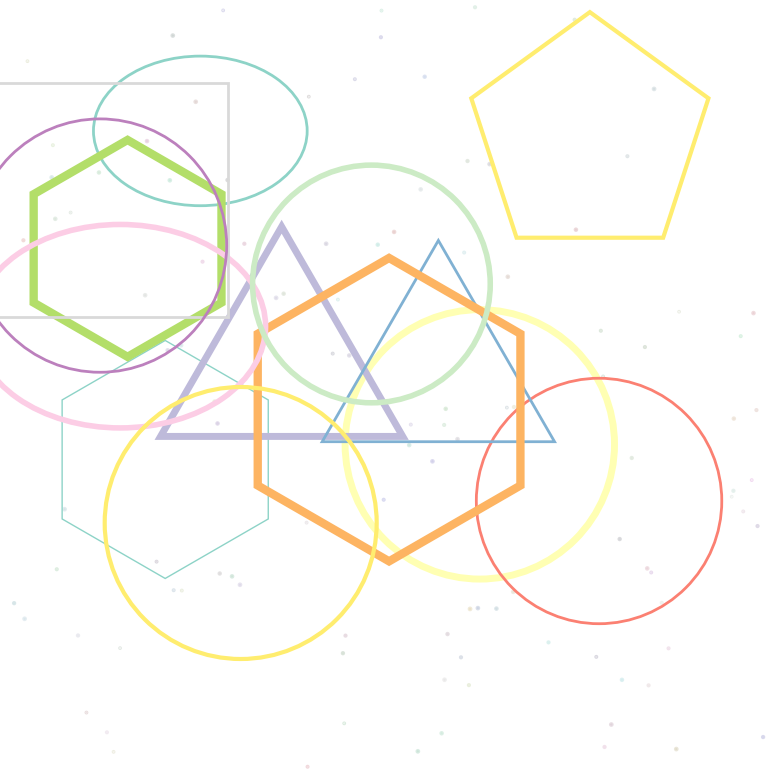[{"shape": "hexagon", "thickness": 0.5, "radius": 0.77, "center": [0.215, 0.403]}, {"shape": "oval", "thickness": 1, "radius": 0.69, "center": [0.26, 0.83]}, {"shape": "circle", "thickness": 2.5, "radius": 0.87, "center": [0.623, 0.423]}, {"shape": "triangle", "thickness": 2.5, "radius": 0.91, "center": [0.366, 0.524]}, {"shape": "circle", "thickness": 1, "radius": 0.8, "center": [0.778, 0.349]}, {"shape": "triangle", "thickness": 1, "radius": 0.87, "center": [0.569, 0.513]}, {"shape": "hexagon", "thickness": 3, "radius": 0.98, "center": [0.505, 0.468]}, {"shape": "hexagon", "thickness": 3, "radius": 0.7, "center": [0.166, 0.677]}, {"shape": "oval", "thickness": 2, "radius": 0.94, "center": [0.156, 0.576]}, {"shape": "square", "thickness": 1, "radius": 0.76, "center": [0.144, 0.74]}, {"shape": "circle", "thickness": 1, "radius": 0.82, "center": [0.13, 0.681]}, {"shape": "circle", "thickness": 2, "radius": 0.77, "center": [0.482, 0.631]}, {"shape": "pentagon", "thickness": 1.5, "radius": 0.81, "center": [0.766, 0.822]}, {"shape": "circle", "thickness": 1.5, "radius": 0.88, "center": [0.313, 0.321]}]